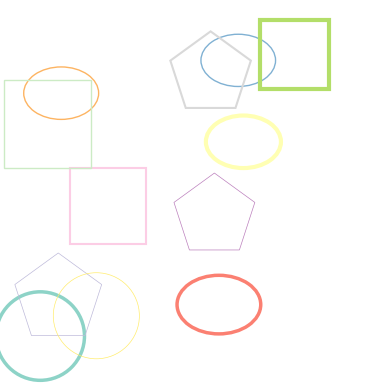[{"shape": "circle", "thickness": 2.5, "radius": 0.57, "center": [0.104, 0.127]}, {"shape": "oval", "thickness": 3, "radius": 0.49, "center": [0.632, 0.632]}, {"shape": "pentagon", "thickness": 0.5, "radius": 0.59, "center": [0.151, 0.224]}, {"shape": "oval", "thickness": 2.5, "radius": 0.54, "center": [0.569, 0.209]}, {"shape": "oval", "thickness": 1, "radius": 0.48, "center": [0.619, 0.843]}, {"shape": "oval", "thickness": 1, "radius": 0.49, "center": [0.159, 0.758]}, {"shape": "square", "thickness": 3, "radius": 0.45, "center": [0.764, 0.857]}, {"shape": "square", "thickness": 1.5, "radius": 0.49, "center": [0.28, 0.466]}, {"shape": "pentagon", "thickness": 1.5, "radius": 0.55, "center": [0.547, 0.809]}, {"shape": "pentagon", "thickness": 0.5, "radius": 0.55, "center": [0.557, 0.44]}, {"shape": "square", "thickness": 1, "radius": 0.57, "center": [0.124, 0.678]}, {"shape": "circle", "thickness": 0.5, "radius": 0.56, "center": [0.25, 0.18]}]